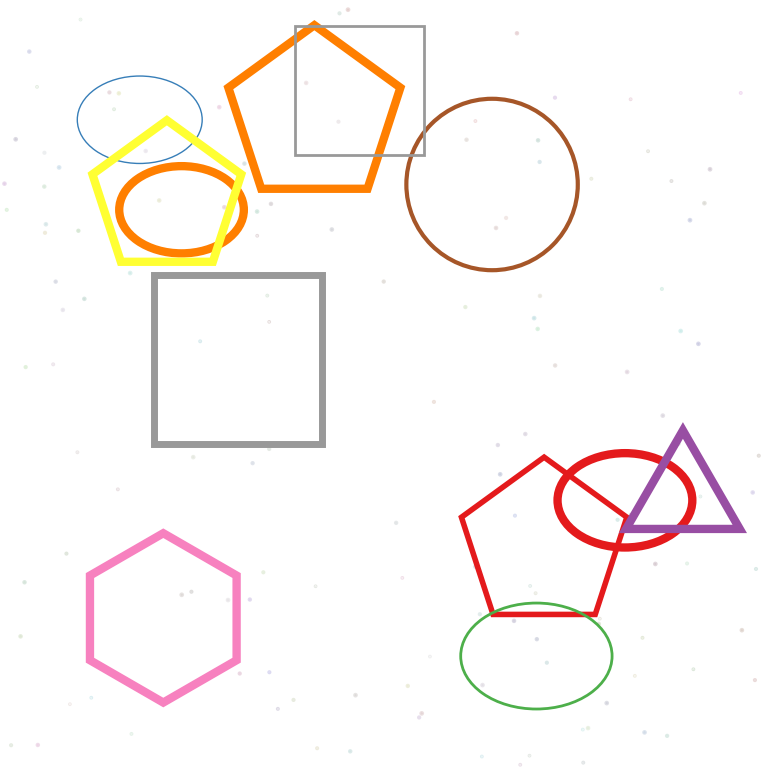[{"shape": "oval", "thickness": 3, "radius": 0.44, "center": [0.812, 0.35]}, {"shape": "pentagon", "thickness": 2, "radius": 0.56, "center": [0.707, 0.293]}, {"shape": "oval", "thickness": 0.5, "radius": 0.41, "center": [0.181, 0.844]}, {"shape": "oval", "thickness": 1, "radius": 0.49, "center": [0.697, 0.148]}, {"shape": "triangle", "thickness": 3, "radius": 0.43, "center": [0.887, 0.356]}, {"shape": "oval", "thickness": 3, "radius": 0.4, "center": [0.236, 0.728]}, {"shape": "pentagon", "thickness": 3, "radius": 0.59, "center": [0.408, 0.85]}, {"shape": "pentagon", "thickness": 3, "radius": 0.51, "center": [0.217, 0.742]}, {"shape": "circle", "thickness": 1.5, "radius": 0.56, "center": [0.639, 0.76]}, {"shape": "hexagon", "thickness": 3, "radius": 0.55, "center": [0.212, 0.198]}, {"shape": "square", "thickness": 2.5, "radius": 0.55, "center": [0.309, 0.533]}, {"shape": "square", "thickness": 1, "radius": 0.42, "center": [0.467, 0.883]}]